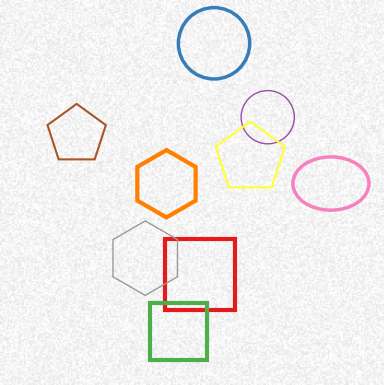[{"shape": "square", "thickness": 3, "radius": 0.46, "center": [0.519, 0.287]}, {"shape": "circle", "thickness": 2.5, "radius": 0.46, "center": [0.556, 0.888]}, {"shape": "square", "thickness": 3, "radius": 0.37, "center": [0.463, 0.14]}, {"shape": "circle", "thickness": 1, "radius": 0.35, "center": [0.695, 0.696]}, {"shape": "hexagon", "thickness": 3, "radius": 0.44, "center": [0.432, 0.523]}, {"shape": "pentagon", "thickness": 1.5, "radius": 0.47, "center": [0.65, 0.59]}, {"shape": "pentagon", "thickness": 1.5, "radius": 0.4, "center": [0.199, 0.651]}, {"shape": "oval", "thickness": 2.5, "radius": 0.49, "center": [0.86, 0.523]}, {"shape": "hexagon", "thickness": 1, "radius": 0.48, "center": [0.377, 0.329]}]